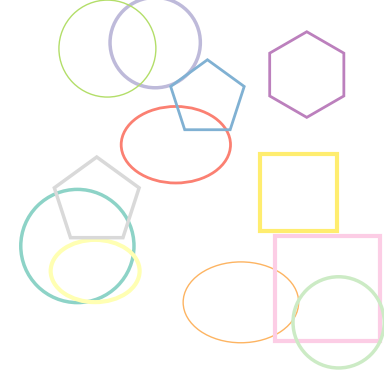[{"shape": "circle", "thickness": 2.5, "radius": 0.74, "center": [0.201, 0.361]}, {"shape": "oval", "thickness": 3, "radius": 0.58, "center": [0.247, 0.296]}, {"shape": "circle", "thickness": 2.5, "radius": 0.59, "center": [0.403, 0.889]}, {"shape": "oval", "thickness": 2, "radius": 0.71, "center": [0.457, 0.624]}, {"shape": "pentagon", "thickness": 2, "radius": 0.5, "center": [0.539, 0.744]}, {"shape": "oval", "thickness": 1, "radius": 0.75, "center": [0.626, 0.215]}, {"shape": "circle", "thickness": 1, "radius": 0.63, "center": [0.279, 0.874]}, {"shape": "square", "thickness": 3, "radius": 0.68, "center": [0.851, 0.25]}, {"shape": "pentagon", "thickness": 2.5, "radius": 0.58, "center": [0.251, 0.476]}, {"shape": "hexagon", "thickness": 2, "radius": 0.56, "center": [0.797, 0.806]}, {"shape": "circle", "thickness": 2.5, "radius": 0.59, "center": [0.879, 0.163]}, {"shape": "square", "thickness": 3, "radius": 0.5, "center": [0.775, 0.5]}]